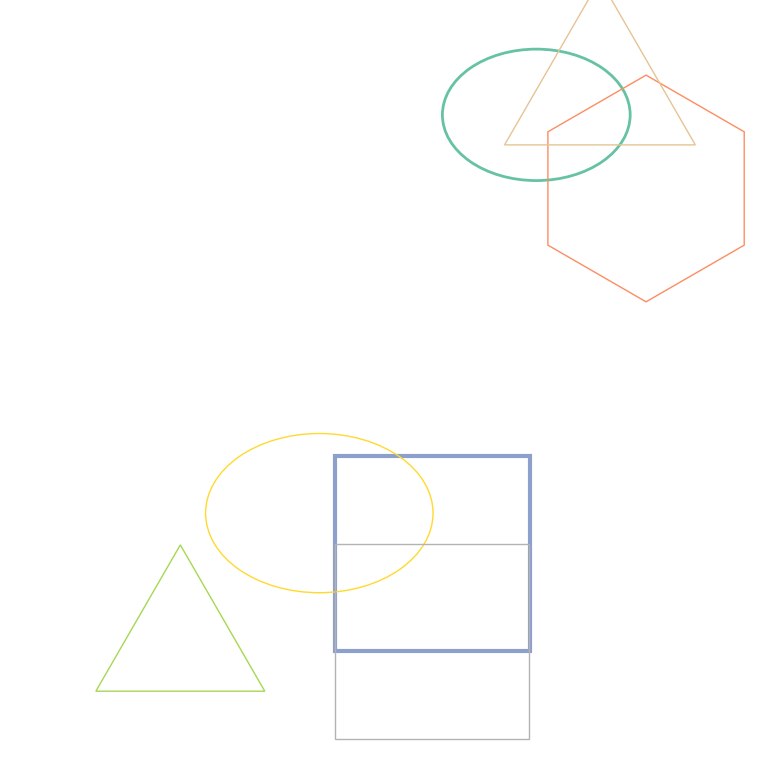[{"shape": "oval", "thickness": 1, "radius": 0.61, "center": [0.696, 0.851]}, {"shape": "hexagon", "thickness": 0.5, "radius": 0.74, "center": [0.839, 0.755]}, {"shape": "square", "thickness": 1.5, "radius": 0.63, "center": [0.561, 0.281]}, {"shape": "triangle", "thickness": 0.5, "radius": 0.63, "center": [0.234, 0.166]}, {"shape": "oval", "thickness": 0.5, "radius": 0.74, "center": [0.415, 0.334]}, {"shape": "triangle", "thickness": 0.5, "radius": 0.72, "center": [0.779, 0.883]}, {"shape": "square", "thickness": 0.5, "radius": 0.63, "center": [0.561, 0.167]}]